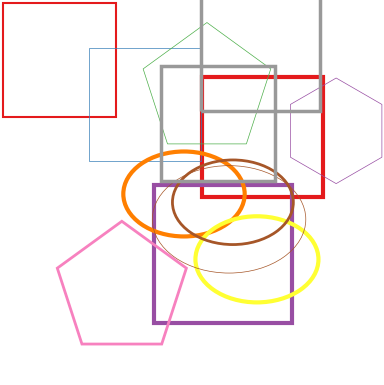[{"shape": "square", "thickness": 1.5, "radius": 0.74, "center": [0.155, 0.845]}, {"shape": "square", "thickness": 3, "radius": 0.78, "center": [0.683, 0.644]}, {"shape": "square", "thickness": 0.5, "radius": 0.73, "center": [0.377, 0.729]}, {"shape": "pentagon", "thickness": 0.5, "radius": 0.87, "center": [0.538, 0.767]}, {"shape": "square", "thickness": 3, "radius": 0.9, "center": [0.578, 0.34]}, {"shape": "hexagon", "thickness": 0.5, "radius": 0.69, "center": [0.873, 0.66]}, {"shape": "oval", "thickness": 3, "radius": 0.79, "center": [0.478, 0.496]}, {"shape": "oval", "thickness": 3, "radius": 0.8, "center": [0.667, 0.326]}, {"shape": "oval", "thickness": 2, "radius": 0.78, "center": [0.605, 0.475]}, {"shape": "oval", "thickness": 0.5, "radius": 1.0, "center": [0.595, 0.43]}, {"shape": "pentagon", "thickness": 2, "radius": 0.88, "center": [0.316, 0.249]}, {"shape": "square", "thickness": 2.5, "radius": 0.74, "center": [0.566, 0.679]}, {"shape": "square", "thickness": 2.5, "radius": 0.77, "center": [0.677, 0.867]}]